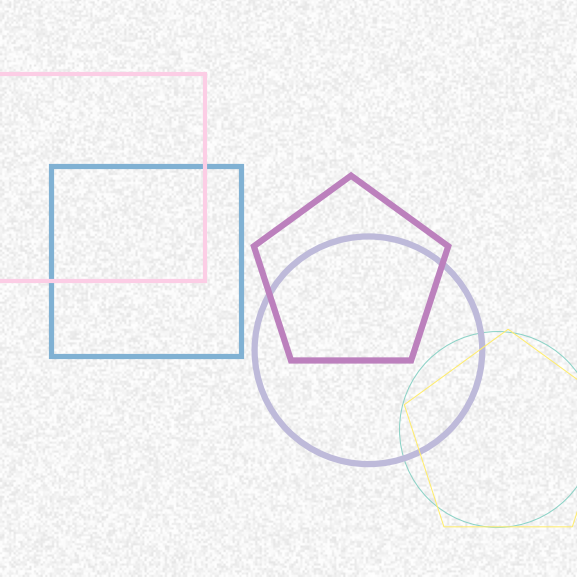[{"shape": "circle", "thickness": 0.5, "radius": 0.85, "center": [0.861, 0.255]}, {"shape": "circle", "thickness": 3, "radius": 0.99, "center": [0.638, 0.393]}, {"shape": "square", "thickness": 2.5, "radius": 0.82, "center": [0.253, 0.548]}, {"shape": "square", "thickness": 2, "radius": 0.9, "center": [0.176, 0.691]}, {"shape": "pentagon", "thickness": 3, "radius": 0.88, "center": [0.608, 0.518]}, {"shape": "pentagon", "thickness": 0.5, "radius": 0.95, "center": [0.88, 0.24]}]